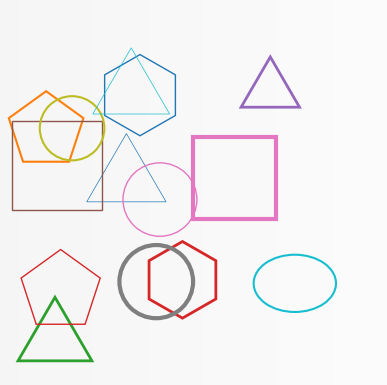[{"shape": "hexagon", "thickness": 1, "radius": 0.53, "center": [0.361, 0.753]}, {"shape": "triangle", "thickness": 0.5, "radius": 0.59, "center": [0.326, 0.535]}, {"shape": "pentagon", "thickness": 1.5, "radius": 0.51, "center": [0.119, 0.662]}, {"shape": "triangle", "thickness": 2, "radius": 0.55, "center": [0.142, 0.118]}, {"shape": "pentagon", "thickness": 1, "radius": 0.54, "center": [0.157, 0.245]}, {"shape": "hexagon", "thickness": 2, "radius": 0.5, "center": [0.471, 0.273]}, {"shape": "triangle", "thickness": 2, "radius": 0.44, "center": [0.698, 0.765]}, {"shape": "square", "thickness": 1, "radius": 0.58, "center": [0.146, 0.571]}, {"shape": "square", "thickness": 3, "radius": 0.54, "center": [0.605, 0.538]}, {"shape": "circle", "thickness": 1, "radius": 0.48, "center": [0.413, 0.482]}, {"shape": "circle", "thickness": 3, "radius": 0.48, "center": [0.403, 0.269]}, {"shape": "circle", "thickness": 1.5, "radius": 0.42, "center": [0.186, 0.667]}, {"shape": "oval", "thickness": 1.5, "radius": 0.53, "center": [0.761, 0.264]}, {"shape": "triangle", "thickness": 0.5, "radius": 0.57, "center": [0.339, 0.761]}]